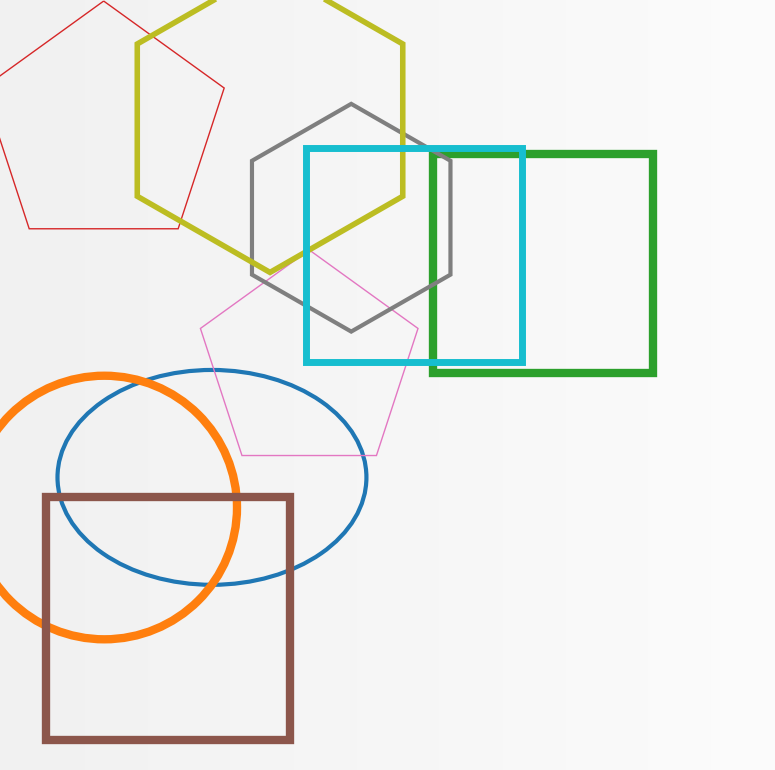[{"shape": "oval", "thickness": 1.5, "radius": 1.0, "center": [0.273, 0.38]}, {"shape": "circle", "thickness": 3, "radius": 0.86, "center": [0.135, 0.341]}, {"shape": "square", "thickness": 3, "radius": 0.71, "center": [0.7, 0.658]}, {"shape": "pentagon", "thickness": 0.5, "radius": 0.82, "center": [0.134, 0.835]}, {"shape": "square", "thickness": 3, "radius": 0.79, "center": [0.217, 0.196]}, {"shape": "pentagon", "thickness": 0.5, "radius": 0.74, "center": [0.399, 0.528]}, {"shape": "hexagon", "thickness": 1.5, "radius": 0.74, "center": [0.453, 0.717]}, {"shape": "hexagon", "thickness": 2, "radius": 0.99, "center": [0.348, 0.844]}, {"shape": "square", "thickness": 2.5, "radius": 0.69, "center": [0.534, 0.669]}]